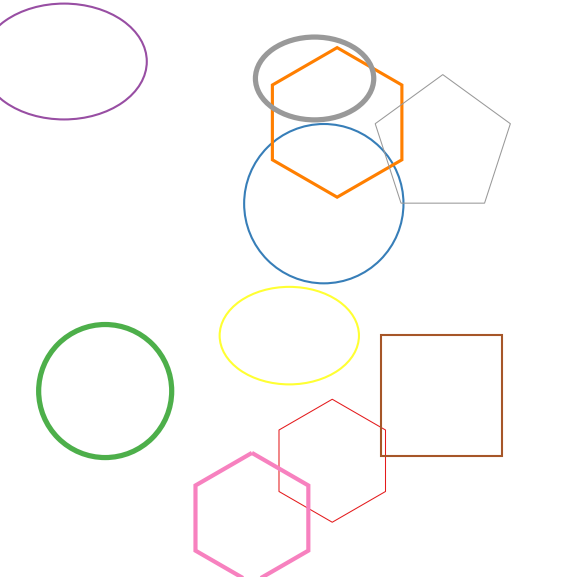[{"shape": "hexagon", "thickness": 0.5, "radius": 0.53, "center": [0.575, 0.201]}, {"shape": "circle", "thickness": 1, "radius": 0.69, "center": [0.561, 0.646]}, {"shape": "circle", "thickness": 2.5, "radius": 0.58, "center": [0.182, 0.322]}, {"shape": "oval", "thickness": 1, "radius": 0.72, "center": [0.111, 0.893]}, {"shape": "hexagon", "thickness": 1.5, "radius": 0.65, "center": [0.584, 0.787]}, {"shape": "oval", "thickness": 1, "radius": 0.6, "center": [0.501, 0.418]}, {"shape": "square", "thickness": 1, "radius": 0.52, "center": [0.765, 0.314]}, {"shape": "hexagon", "thickness": 2, "radius": 0.56, "center": [0.436, 0.102]}, {"shape": "pentagon", "thickness": 0.5, "radius": 0.62, "center": [0.767, 0.747]}, {"shape": "oval", "thickness": 2.5, "radius": 0.51, "center": [0.545, 0.863]}]